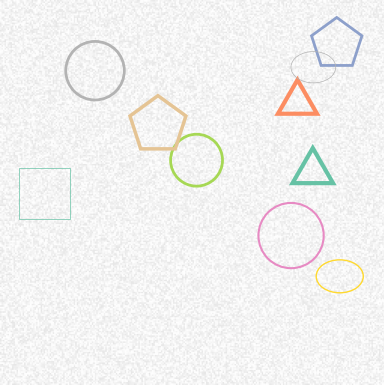[{"shape": "square", "thickness": 0.5, "radius": 0.33, "center": [0.115, 0.497]}, {"shape": "triangle", "thickness": 3, "radius": 0.3, "center": [0.812, 0.555]}, {"shape": "triangle", "thickness": 3, "radius": 0.29, "center": [0.773, 0.734]}, {"shape": "pentagon", "thickness": 2, "radius": 0.34, "center": [0.875, 0.886]}, {"shape": "circle", "thickness": 1.5, "radius": 0.42, "center": [0.756, 0.388]}, {"shape": "circle", "thickness": 2, "radius": 0.34, "center": [0.511, 0.584]}, {"shape": "oval", "thickness": 1, "radius": 0.31, "center": [0.882, 0.282]}, {"shape": "pentagon", "thickness": 2.5, "radius": 0.38, "center": [0.41, 0.675]}, {"shape": "circle", "thickness": 2, "radius": 0.38, "center": [0.247, 0.816]}, {"shape": "oval", "thickness": 0.5, "radius": 0.29, "center": [0.814, 0.825]}]